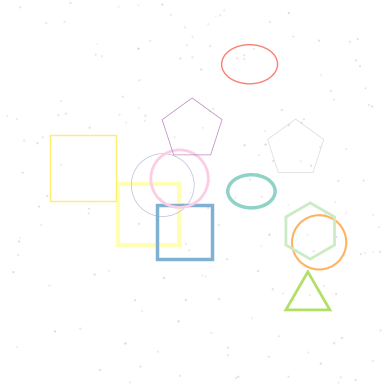[{"shape": "oval", "thickness": 2.5, "radius": 0.31, "center": [0.653, 0.503]}, {"shape": "square", "thickness": 3, "radius": 0.39, "center": [0.386, 0.443]}, {"shape": "circle", "thickness": 0.5, "radius": 0.41, "center": [0.423, 0.519]}, {"shape": "oval", "thickness": 1, "radius": 0.36, "center": [0.648, 0.833]}, {"shape": "square", "thickness": 2.5, "radius": 0.36, "center": [0.479, 0.397]}, {"shape": "circle", "thickness": 1.5, "radius": 0.35, "center": [0.829, 0.371]}, {"shape": "triangle", "thickness": 2, "radius": 0.33, "center": [0.8, 0.228]}, {"shape": "circle", "thickness": 2, "radius": 0.37, "center": [0.466, 0.536]}, {"shape": "pentagon", "thickness": 0.5, "radius": 0.38, "center": [0.768, 0.614]}, {"shape": "pentagon", "thickness": 0.5, "radius": 0.41, "center": [0.499, 0.664]}, {"shape": "hexagon", "thickness": 2, "radius": 0.36, "center": [0.806, 0.4]}, {"shape": "square", "thickness": 1, "radius": 0.43, "center": [0.215, 0.564]}]